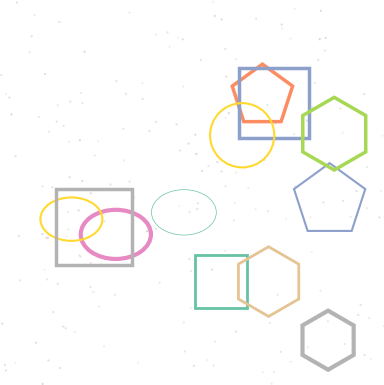[{"shape": "square", "thickness": 2, "radius": 0.34, "center": [0.574, 0.269]}, {"shape": "oval", "thickness": 0.5, "radius": 0.42, "center": [0.478, 0.448]}, {"shape": "pentagon", "thickness": 2.5, "radius": 0.41, "center": [0.682, 0.751]}, {"shape": "pentagon", "thickness": 1.5, "radius": 0.49, "center": [0.856, 0.479]}, {"shape": "square", "thickness": 2.5, "radius": 0.46, "center": [0.712, 0.733]}, {"shape": "oval", "thickness": 3, "radius": 0.46, "center": [0.301, 0.391]}, {"shape": "hexagon", "thickness": 2.5, "radius": 0.47, "center": [0.868, 0.653]}, {"shape": "circle", "thickness": 1.5, "radius": 0.42, "center": [0.629, 0.649]}, {"shape": "oval", "thickness": 1.5, "radius": 0.4, "center": [0.185, 0.431]}, {"shape": "hexagon", "thickness": 2, "radius": 0.45, "center": [0.698, 0.269]}, {"shape": "square", "thickness": 2.5, "radius": 0.49, "center": [0.244, 0.411]}, {"shape": "hexagon", "thickness": 3, "radius": 0.38, "center": [0.852, 0.116]}]